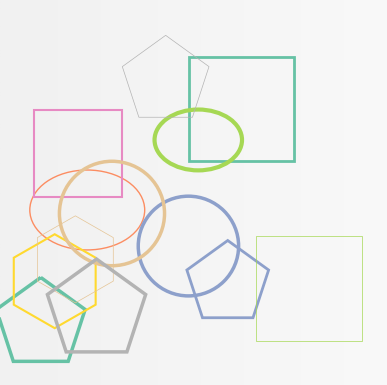[{"shape": "pentagon", "thickness": 2.5, "radius": 0.6, "center": [0.105, 0.159]}, {"shape": "square", "thickness": 2, "radius": 0.68, "center": [0.623, 0.717]}, {"shape": "oval", "thickness": 1, "radius": 0.74, "center": [0.225, 0.455]}, {"shape": "circle", "thickness": 2.5, "radius": 0.65, "center": [0.486, 0.361]}, {"shape": "pentagon", "thickness": 2, "radius": 0.55, "center": [0.588, 0.264]}, {"shape": "square", "thickness": 1.5, "radius": 0.57, "center": [0.201, 0.6]}, {"shape": "oval", "thickness": 3, "radius": 0.56, "center": [0.512, 0.636]}, {"shape": "square", "thickness": 0.5, "radius": 0.68, "center": [0.797, 0.25]}, {"shape": "hexagon", "thickness": 1.5, "radius": 0.61, "center": [0.141, 0.27]}, {"shape": "circle", "thickness": 2.5, "radius": 0.68, "center": [0.289, 0.445]}, {"shape": "hexagon", "thickness": 0.5, "radius": 0.57, "center": [0.194, 0.326]}, {"shape": "pentagon", "thickness": 0.5, "radius": 0.59, "center": [0.427, 0.791]}, {"shape": "pentagon", "thickness": 2.5, "radius": 0.67, "center": [0.249, 0.194]}]